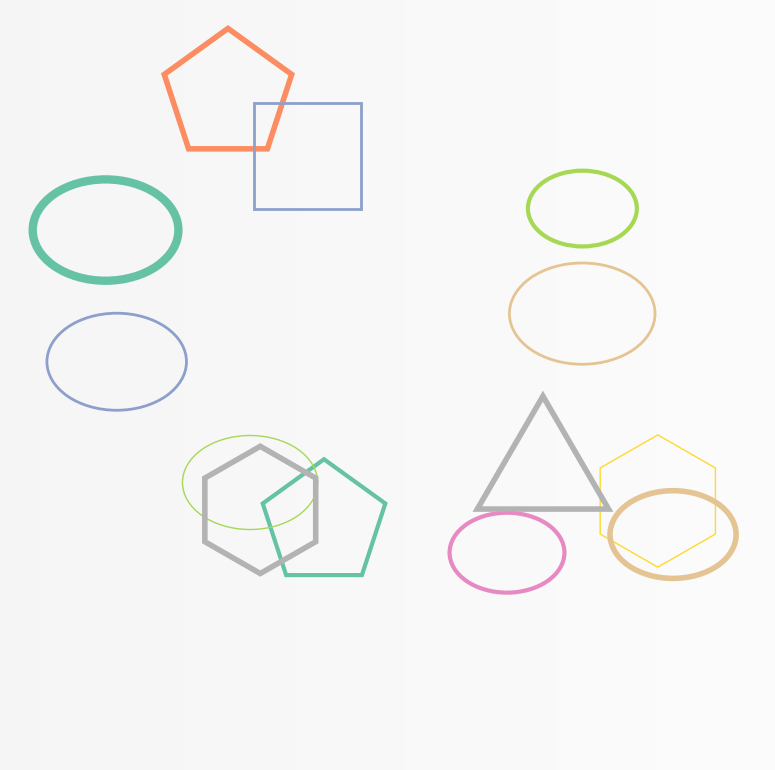[{"shape": "pentagon", "thickness": 1.5, "radius": 0.42, "center": [0.418, 0.32]}, {"shape": "oval", "thickness": 3, "radius": 0.47, "center": [0.136, 0.701]}, {"shape": "pentagon", "thickness": 2, "radius": 0.43, "center": [0.294, 0.877]}, {"shape": "oval", "thickness": 1, "radius": 0.45, "center": [0.151, 0.53]}, {"shape": "square", "thickness": 1, "radius": 0.34, "center": [0.397, 0.797]}, {"shape": "oval", "thickness": 1.5, "radius": 0.37, "center": [0.654, 0.282]}, {"shape": "oval", "thickness": 0.5, "radius": 0.44, "center": [0.323, 0.373]}, {"shape": "oval", "thickness": 1.5, "radius": 0.35, "center": [0.751, 0.729]}, {"shape": "hexagon", "thickness": 0.5, "radius": 0.43, "center": [0.849, 0.349]}, {"shape": "oval", "thickness": 2, "radius": 0.41, "center": [0.868, 0.306]}, {"shape": "oval", "thickness": 1, "radius": 0.47, "center": [0.751, 0.593]}, {"shape": "hexagon", "thickness": 2, "radius": 0.41, "center": [0.336, 0.338]}, {"shape": "triangle", "thickness": 2, "radius": 0.49, "center": [0.701, 0.388]}]